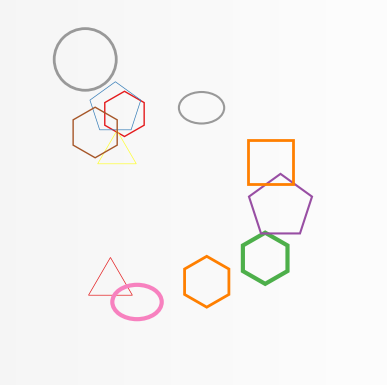[{"shape": "hexagon", "thickness": 1, "radius": 0.29, "center": [0.321, 0.704]}, {"shape": "triangle", "thickness": 0.5, "radius": 0.33, "center": [0.285, 0.266]}, {"shape": "pentagon", "thickness": 0.5, "radius": 0.34, "center": [0.298, 0.719]}, {"shape": "hexagon", "thickness": 3, "radius": 0.33, "center": [0.684, 0.329]}, {"shape": "pentagon", "thickness": 1.5, "radius": 0.43, "center": [0.724, 0.463]}, {"shape": "square", "thickness": 2, "radius": 0.29, "center": [0.698, 0.579]}, {"shape": "hexagon", "thickness": 2, "radius": 0.33, "center": [0.534, 0.268]}, {"shape": "triangle", "thickness": 0.5, "radius": 0.29, "center": [0.302, 0.603]}, {"shape": "hexagon", "thickness": 1, "radius": 0.33, "center": [0.246, 0.656]}, {"shape": "oval", "thickness": 3, "radius": 0.32, "center": [0.354, 0.216]}, {"shape": "circle", "thickness": 2, "radius": 0.4, "center": [0.22, 0.846]}, {"shape": "oval", "thickness": 1.5, "radius": 0.29, "center": [0.52, 0.72]}]